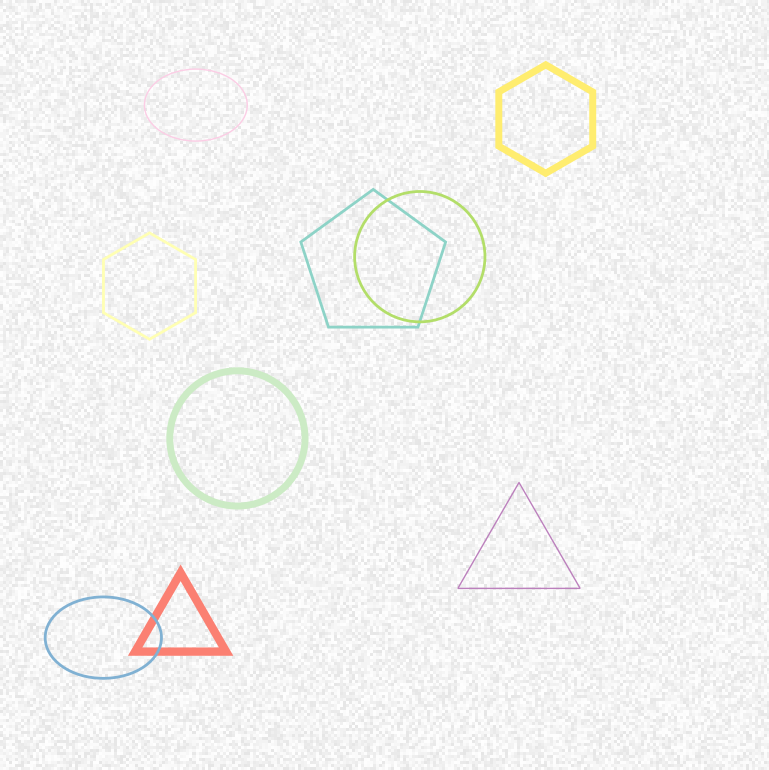[{"shape": "pentagon", "thickness": 1, "radius": 0.49, "center": [0.485, 0.655]}, {"shape": "hexagon", "thickness": 1, "radius": 0.35, "center": [0.194, 0.628]}, {"shape": "triangle", "thickness": 3, "radius": 0.34, "center": [0.235, 0.188]}, {"shape": "oval", "thickness": 1, "radius": 0.38, "center": [0.134, 0.172]}, {"shape": "circle", "thickness": 1, "radius": 0.42, "center": [0.545, 0.667]}, {"shape": "oval", "thickness": 0.5, "radius": 0.33, "center": [0.254, 0.864]}, {"shape": "triangle", "thickness": 0.5, "radius": 0.46, "center": [0.674, 0.282]}, {"shape": "circle", "thickness": 2.5, "radius": 0.44, "center": [0.308, 0.431]}, {"shape": "hexagon", "thickness": 2.5, "radius": 0.35, "center": [0.709, 0.845]}]